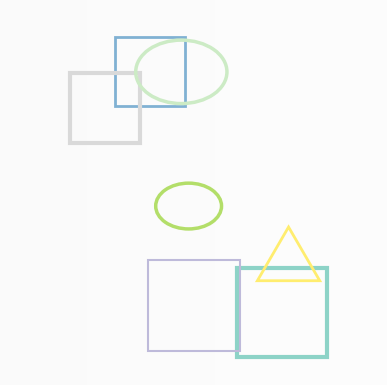[{"shape": "square", "thickness": 3, "radius": 0.58, "center": [0.727, 0.189]}, {"shape": "square", "thickness": 1.5, "radius": 0.59, "center": [0.5, 0.206]}, {"shape": "square", "thickness": 2, "radius": 0.45, "center": [0.387, 0.814]}, {"shape": "oval", "thickness": 2.5, "radius": 0.42, "center": [0.487, 0.465]}, {"shape": "square", "thickness": 3, "radius": 0.45, "center": [0.271, 0.719]}, {"shape": "oval", "thickness": 2.5, "radius": 0.59, "center": [0.468, 0.813]}, {"shape": "triangle", "thickness": 2, "radius": 0.46, "center": [0.745, 0.317]}]